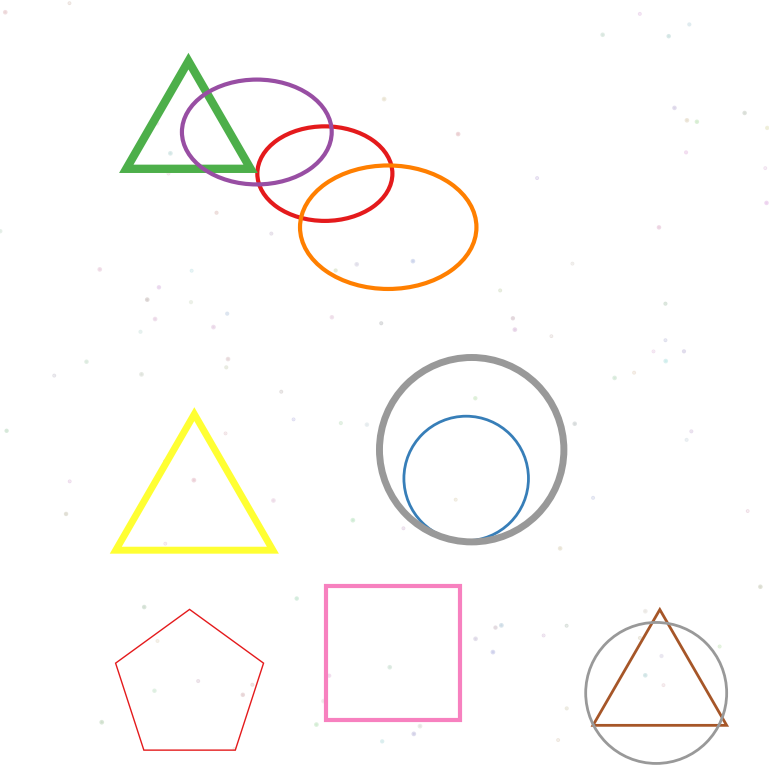[{"shape": "pentagon", "thickness": 0.5, "radius": 0.51, "center": [0.246, 0.108]}, {"shape": "oval", "thickness": 1.5, "radius": 0.44, "center": [0.422, 0.775]}, {"shape": "circle", "thickness": 1, "radius": 0.4, "center": [0.605, 0.379]}, {"shape": "triangle", "thickness": 3, "radius": 0.47, "center": [0.245, 0.827]}, {"shape": "oval", "thickness": 1.5, "radius": 0.49, "center": [0.334, 0.829]}, {"shape": "oval", "thickness": 1.5, "radius": 0.57, "center": [0.504, 0.705]}, {"shape": "triangle", "thickness": 2.5, "radius": 0.59, "center": [0.252, 0.344]}, {"shape": "triangle", "thickness": 1, "radius": 0.5, "center": [0.857, 0.108]}, {"shape": "square", "thickness": 1.5, "radius": 0.43, "center": [0.511, 0.152]}, {"shape": "circle", "thickness": 2.5, "radius": 0.6, "center": [0.613, 0.416]}, {"shape": "circle", "thickness": 1, "radius": 0.46, "center": [0.852, 0.1]}]